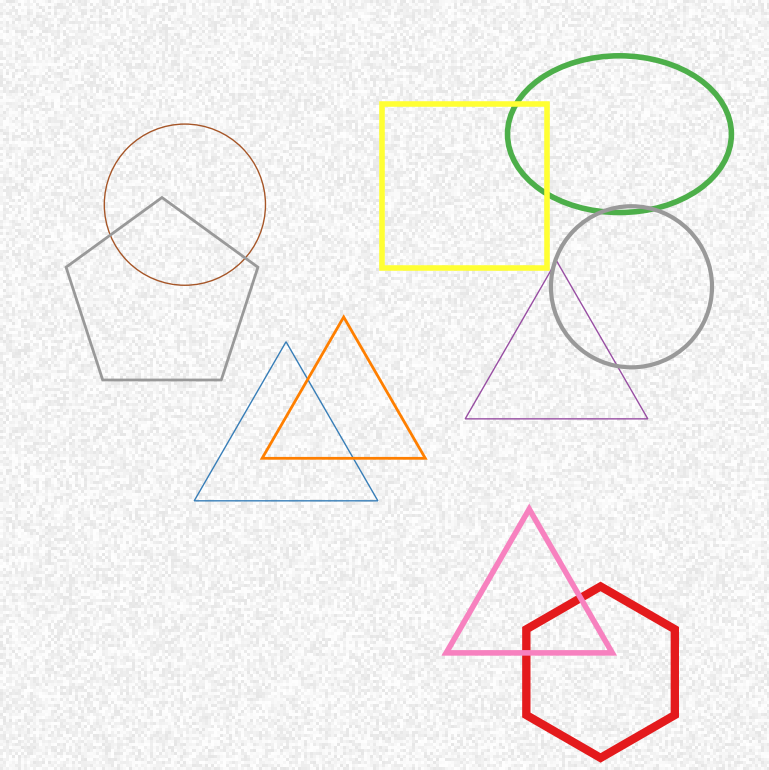[{"shape": "hexagon", "thickness": 3, "radius": 0.56, "center": [0.78, 0.127]}, {"shape": "triangle", "thickness": 0.5, "radius": 0.69, "center": [0.371, 0.418]}, {"shape": "oval", "thickness": 2, "radius": 0.73, "center": [0.804, 0.826]}, {"shape": "triangle", "thickness": 0.5, "radius": 0.68, "center": [0.723, 0.524]}, {"shape": "triangle", "thickness": 1, "radius": 0.61, "center": [0.446, 0.466]}, {"shape": "square", "thickness": 2, "radius": 0.53, "center": [0.603, 0.758]}, {"shape": "circle", "thickness": 0.5, "radius": 0.52, "center": [0.24, 0.734]}, {"shape": "triangle", "thickness": 2, "radius": 0.62, "center": [0.687, 0.214]}, {"shape": "pentagon", "thickness": 1, "radius": 0.65, "center": [0.21, 0.612]}, {"shape": "circle", "thickness": 1.5, "radius": 0.52, "center": [0.82, 0.628]}]